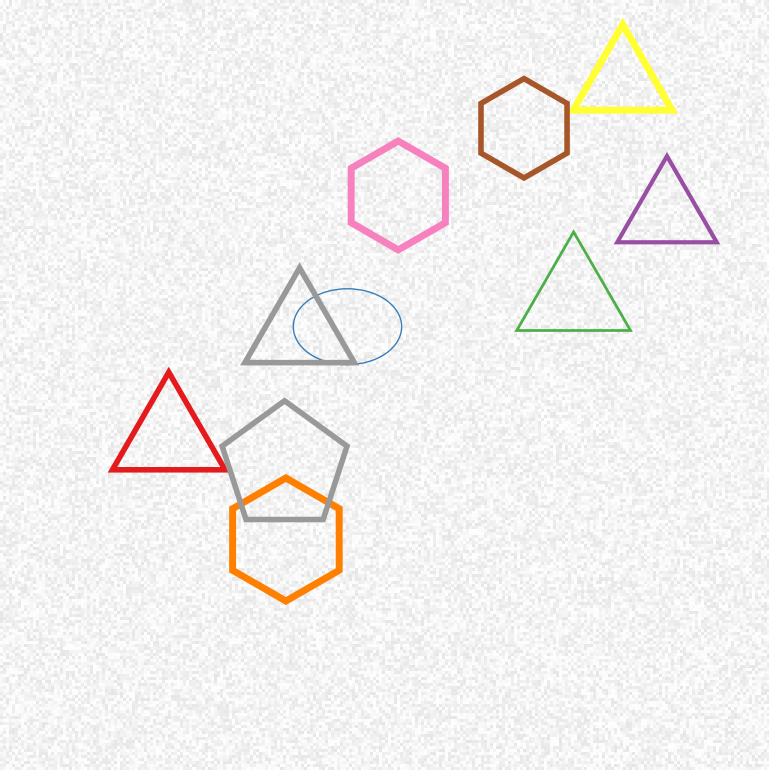[{"shape": "triangle", "thickness": 2, "radius": 0.42, "center": [0.219, 0.432]}, {"shape": "oval", "thickness": 0.5, "radius": 0.35, "center": [0.451, 0.576]}, {"shape": "triangle", "thickness": 1, "radius": 0.43, "center": [0.745, 0.613]}, {"shape": "triangle", "thickness": 1.5, "radius": 0.37, "center": [0.866, 0.723]}, {"shape": "hexagon", "thickness": 2.5, "radius": 0.4, "center": [0.371, 0.299]}, {"shape": "triangle", "thickness": 2.5, "radius": 0.37, "center": [0.809, 0.894]}, {"shape": "hexagon", "thickness": 2, "radius": 0.32, "center": [0.681, 0.833]}, {"shape": "hexagon", "thickness": 2.5, "radius": 0.35, "center": [0.517, 0.746]}, {"shape": "pentagon", "thickness": 2, "radius": 0.43, "center": [0.37, 0.394]}, {"shape": "triangle", "thickness": 2, "radius": 0.41, "center": [0.389, 0.57]}]